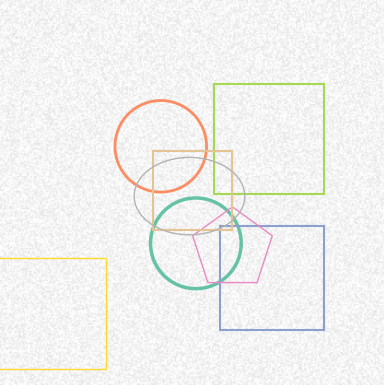[{"shape": "circle", "thickness": 2.5, "radius": 0.59, "center": [0.509, 0.368]}, {"shape": "circle", "thickness": 2, "radius": 0.59, "center": [0.418, 0.62]}, {"shape": "square", "thickness": 1.5, "radius": 0.67, "center": [0.706, 0.278]}, {"shape": "pentagon", "thickness": 1, "radius": 0.54, "center": [0.604, 0.354]}, {"shape": "square", "thickness": 1.5, "radius": 0.71, "center": [0.699, 0.639]}, {"shape": "square", "thickness": 1, "radius": 0.72, "center": [0.131, 0.185]}, {"shape": "square", "thickness": 1.5, "radius": 0.51, "center": [0.5, 0.505]}, {"shape": "oval", "thickness": 1, "radius": 0.72, "center": [0.492, 0.491]}]